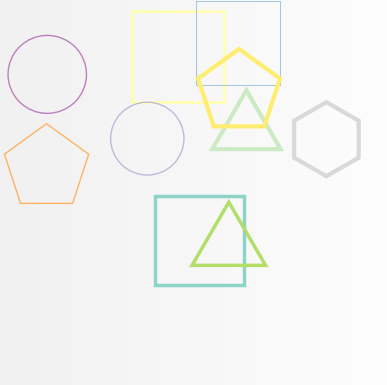[{"shape": "square", "thickness": 2.5, "radius": 0.58, "center": [0.514, 0.376]}, {"shape": "square", "thickness": 2, "radius": 0.59, "center": [0.459, 0.854]}, {"shape": "circle", "thickness": 1, "radius": 0.47, "center": [0.38, 0.64]}, {"shape": "square", "thickness": 0.5, "radius": 0.54, "center": [0.615, 0.889]}, {"shape": "pentagon", "thickness": 1, "radius": 0.57, "center": [0.12, 0.564]}, {"shape": "triangle", "thickness": 2.5, "radius": 0.55, "center": [0.59, 0.365]}, {"shape": "hexagon", "thickness": 3, "radius": 0.48, "center": [0.842, 0.638]}, {"shape": "circle", "thickness": 1, "radius": 0.51, "center": [0.122, 0.807]}, {"shape": "triangle", "thickness": 3, "radius": 0.51, "center": [0.636, 0.664]}, {"shape": "pentagon", "thickness": 3, "radius": 0.56, "center": [0.617, 0.762]}]